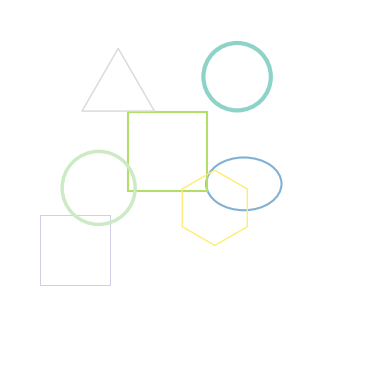[{"shape": "circle", "thickness": 3, "radius": 0.44, "center": [0.616, 0.801]}, {"shape": "square", "thickness": 0.5, "radius": 0.45, "center": [0.194, 0.35]}, {"shape": "oval", "thickness": 1.5, "radius": 0.49, "center": [0.633, 0.522]}, {"shape": "square", "thickness": 1.5, "radius": 0.52, "center": [0.435, 0.606]}, {"shape": "triangle", "thickness": 1, "radius": 0.54, "center": [0.307, 0.766]}, {"shape": "circle", "thickness": 2.5, "radius": 0.47, "center": [0.256, 0.512]}, {"shape": "hexagon", "thickness": 1, "radius": 0.49, "center": [0.558, 0.46]}]